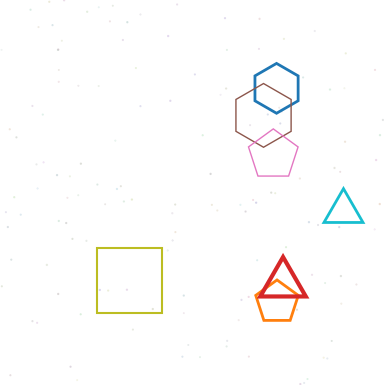[{"shape": "hexagon", "thickness": 2, "radius": 0.32, "center": [0.718, 0.771]}, {"shape": "pentagon", "thickness": 2, "radius": 0.29, "center": [0.72, 0.215]}, {"shape": "triangle", "thickness": 3, "radius": 0.34, "center": [0.735, 0.264]}, {"shape": "hexagon", "thickness": 1, "radius": 0.41, "center": [0.684, 0.7]}, {"shape": "pentagon", "thickness": 1, "radius": 0.34, "center": [0.71, 0.597]}, {"shape": "square", "thickness": 1.5, "radius": 0.42, "center": [0.336, 0.272]}, {"shape": "triangle", "thickness": 2, "radius": 0.29, "center": [0.892, 0.451]}]